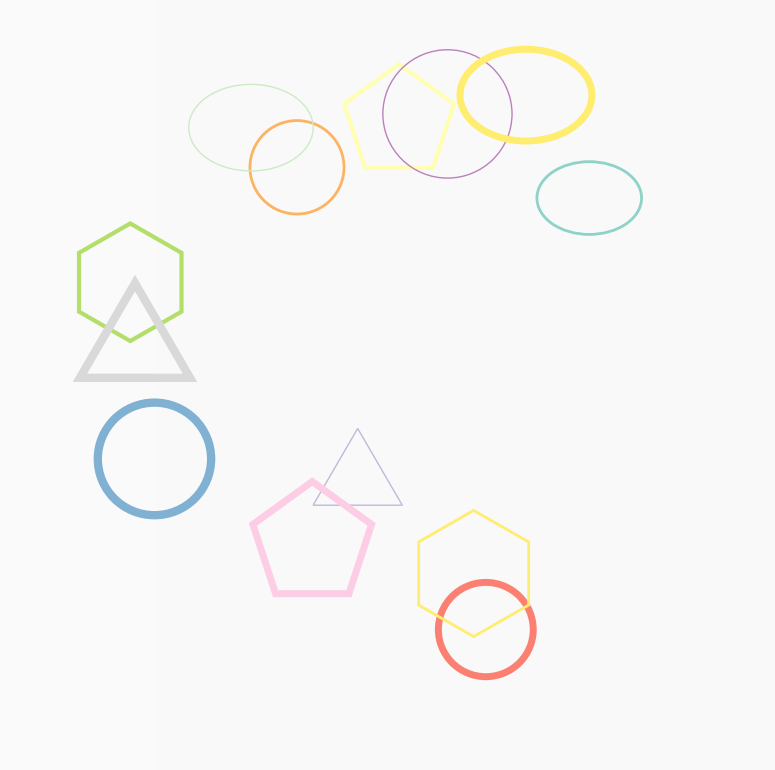[{"shape": "oval", "thickness": 1, "radius": 0.34, "center": [0.76, 0.743]}, {"shape": "pentagon", "thickness": 1.5, "radius": 0.37, "center": [0.515, 0.842]}, {"shape": "triangle", "thickness": 0.5, "radius": 0.33, "center": [0.462, 0.377]}, {"shape": "circle", "thickness": 2.5, "radius": 0.31, "center": [0.627, 0.182]}, {"shape": "circle", "thickness": 3, "radius": 0.37, "center": [0.199, 0.404]}, {"shape": "circle", "thickness": 1, "radius": 0.3, "center": [0.383, 0.783]}, {"shape": "hexagon", "thickness": 1.5, "radius": 0.38, "center": [0.168, 0.633]}, {"shape": "pentagon", "thickness": 2.5, "radius": 0.4, "center": [0.403, 0.294]}, {"shape": "triangle", "thickness": 3, "radius": 0.41, "center": [0.174, 0.55]}, {"shape": "circle", "thickness": 0.5, "radius": 0.42, "center": [0.577, 0.852]}, {"shape": "oval", "thickness": 0.5, "radius": 0.4, "center": [0.324, 0.834]}, {"shape": "oval", "thickness": 2.5, "radius": 0.43, "center": [0.679, 0.876]}, {"shape": "hexagon", "thickness": 1, "radius": 0.41, "center": [0.611, 0.255]}]